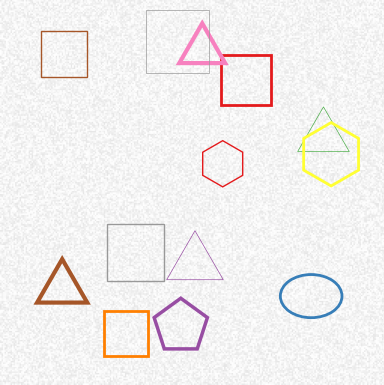[{"shape": "square", "thickness": 2, "radius": 0.33, "center": [0.639, 0.792]}, {"shape": "hexagon", "thickness": 1, "radius": 0.3, "center": [0.578, 0.575]}, {"shape": "oval", "thickness": 2, "radius": 0.4, "center": [0.808, 0.231]}, {"shape": "triangle", "thickness": 0.5, "radius": 0.39, "center": [0.84, 0.645]}, {"shape": "pentagon", "thickness": 2.5, "radius": 0.36, "center": [0.47, 0.153]}, {"shape": "triangle", "thickness": 0.5, "radius": 0.42, "center": [0.506, 0.316]}, {"shape": "square", "thickness": 2, "radius": 0.29, "center": [0.328, 0.134]}, {"shape": "hexagon", "thickness": 2, "radius": 0.41, "center": [0.86, 0.599]}, {"shape": "square", "thickness": 1, "radius": 0.3, "center": [0.166, 0.859]}, {"shape": "triangle", "thickness": 3, "radius": 0.38, "center": [0.161, 0.252]}, {"shape": "triangle", "thickness": 3, "radius": 0.34, "center": [0.525, 0.871]}, {"shape": "square", "thickness": 0.5, "radius": 0.41, "center": [0.461, 0.892]}, {"shape": "square", "thickness": 1, "radius": 0.37, "center": [0.353, 0.345]}]